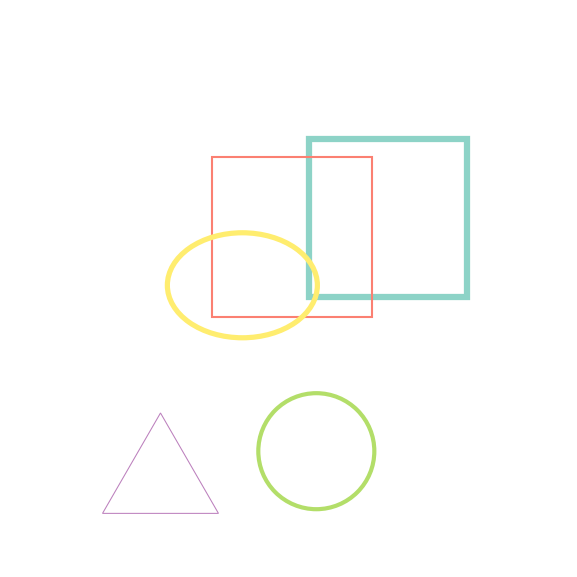[{"shape": "square", "thickness": 3, "radius": 0.68, "center": [0.672, 0.621]}, {"shape": "square", "thickness": 1, "radius": 0.69, "center": [0.506, 0.589]}, {"shape": "circle", "thickness": 2, "radius": 0.5, "center": [0.548, 0.218]}, {"shape": "triangle", "thickness": 0.5, "radius": 0.58, "center": [0.278, 0.168]}, {"shape": "oval", "thickness": 2.5, "radius": 0.65, "center": [0.42, 0.505]}]